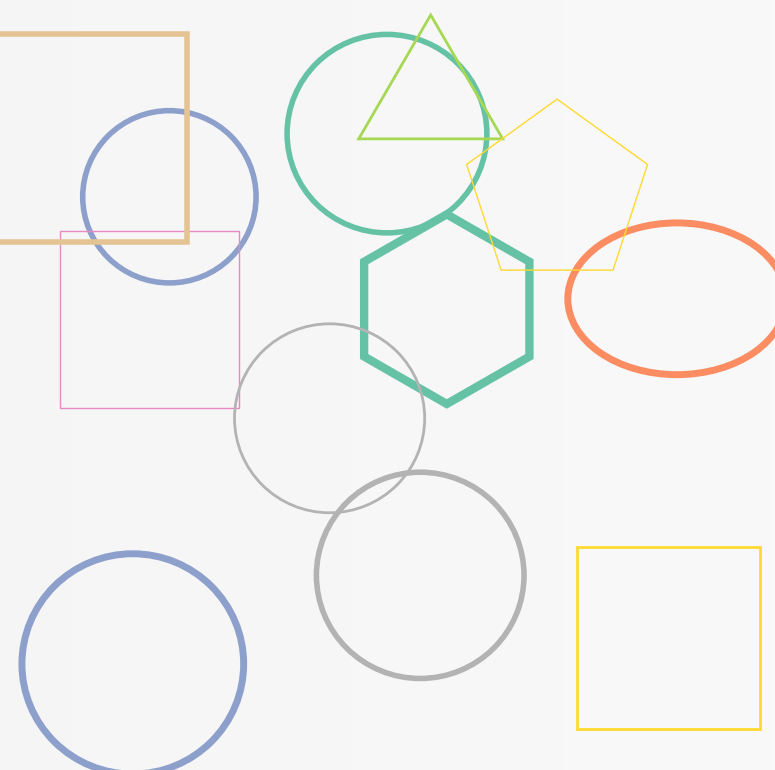[{"shape": "hexagon", "thickness": 3, "radius": 0.62, "center": [0.576, 0.599]}, {"shape": "circle", "thickness": 2, "radius": 0.64, "center": [0.499, 0.826]}, {"shape": "oval", "thickness": 2.5, "radius": 0.7, "center": [0.873, 0.612]}, {"shape": "circle", "thickness": 2.5, "radius": 0.72, "center": [0.171, 0.138]}, {"shape": "circle", "thickness": 2, "radius": 0.56, "center": [0.219, 0.744]}, {"shape": "square", "thickness": 0.5, "radius": 0.58, "center": [0.193, 0.585]}, {"shape": "triangle", "thickness": 1, "radius": 0.54, "center": [0.556, 0.873]}, {"shape": "pentagon", "thickness": 0.5, "radius": 0.61, "center": [0.719, 0.748]}, {"shape": "square", "thickness": 1, "radius": 0.59, "center": [0.863, 0.172]}, {"shape": "square", "thickness": 2, "radius": 0.68, "center": [0.106, 0.821]}, {"shape": "circle", "thickness": 1, "radius": 0.61, "center": [0.425, 0.457]}, {"shape": "circle", "thickness": 2, "radius": 0.67, "center": [0.542, 0.253]}]